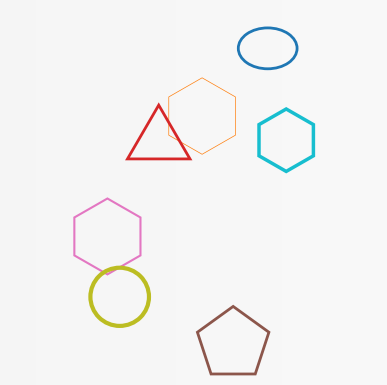[{"shape": "oval", "thickness": 2, "radius": 0.38, "center": [0.691, 0.874]}, {"shape": "hexagon", "thickness": 0.5, "radius": 0.5, "center": [0.522, 0.699]}, {"shape": "triangle", "thickness": 2, "radius": 0.47, "center": [0.41, 0.634]}, {"shape": "pentagon", "thickness": 2, "radius": 0.48, "center": [0.602, 0.107]}, {"shape": "hexagon", "thickness": 1.5, "radius": 0.49, "center": [0.277, 0.386]}, {"shape": "circle", "thickness": 3, "radius": 0.38, "center": [0.309, 0.229]}, {"shape": "hexagon", "thickness": 2.5, "radius": 0.41, "center": [0.739, 0.636]}]